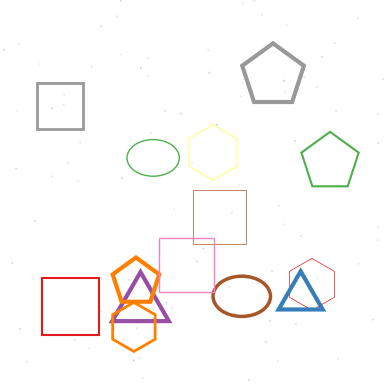[{"shape": "square", "thickness": 1.5, "radius": 0.37, "center": [0.183, 0.204]}, {"shape": "hexagon", "thickness": 0.5, "radius": 0.34, "center": [0.81, 0.262]}, {"shape": "triangle", "thickness": 3, "radius": 0.33, "center": [0.781, 0.229]}, {"shape": "oval", "thickness": 1, "radius": 0.34, "center": [0.398, 0.59]}, {"shape": "pentagon", "thickness": 1.5, "radius": 0.39, "center": [0.857, 0.579]}, {"shape": "triangle", "thickness": 3, "radius": 0.42, "center": [0.365, 0.208]}, {"shape": "hexagon", "thickness": 2, "radius": 0.32, "center": [0.348, 0.151]}, {"shape": "pentagon", "thickness": 3, "radius": 0.32, "center": [0.353, 0.268]}, {"shape": "hexagon", "thickness": 0.5, "radius": 0.36, "center": [0.553, 0.604]}, {"shape": "oval", "thickness": 2.5, "radius": 0.37, "center": [0.628, 0.23]}, {"shape": "square", "thickness": 0.5, "radius": 0.35, "center": [0.57, 0.436]}, {"shape": "square", "thickness": 1, "radius": 0.35, "center": [0.484, 0.312]}, {"shape": "pentagon", "thickness": 3, "radius": 0.42, "center": [0.709, 0.803]}, {"shape": "square", "thickness": 2, "radius": 0.3, "center": [0.155, 0.724]}]